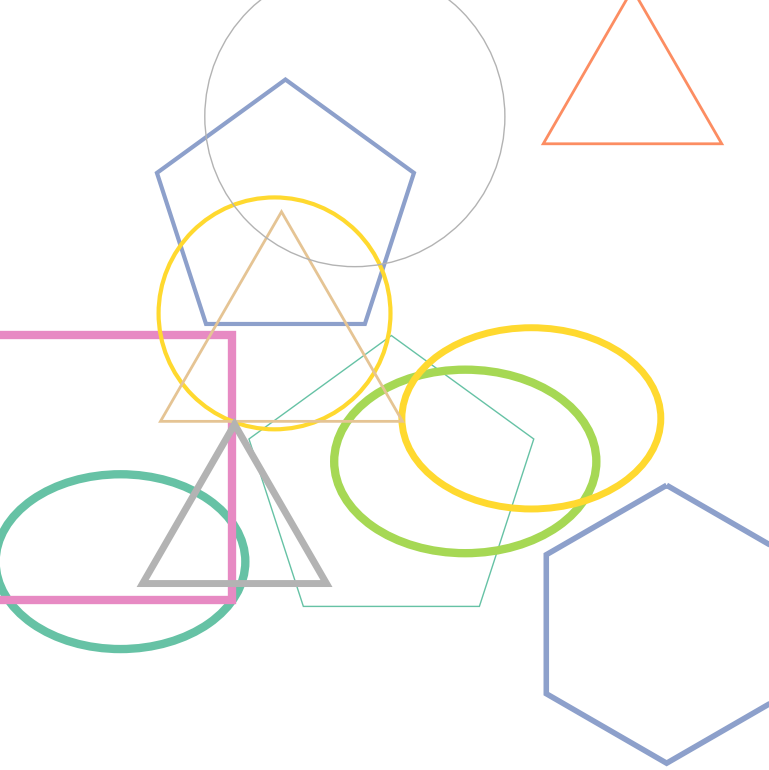[{"shape": "pentagon", "thickness": 0.5, "radius": 0.97, "center": [0.508, 0.37]}, {"shape": "oval", "thickness": 3, "radius": 0.81, "center": [0.156, 0.271]}, {"shape": "triangle", "thickness": 1, "radius": 0.67, "center": [0.821, 0.88]}, {"shape": "hexagon", "thickness": 2, "radius": 0.9, "center": [0.866, 0.189]}, {"shape": "pentagon", "thickness": 1.5, "radius": 0.88, "center": [0.371, 0.721]}, {"shape": "square", "thickness": 3, "radius": 0.86, "center": [0.129, 0.393]}, {"shape": "oval", "thickness": 3, "radius": 0.85, "center": [0.604, 0.401]}, {"shape": "circle", "thickness": 1.5, "radius": 0.75, "center": [0.357, 0.593]}, {"shape": "oval", "thickness": 2.5, "radius": 0.84, "center": [0.69, 0.457]}, {"shape": "triangle", "thickness": 1, "radius": 0.91, "center": [0.366, 0.544]}, {"shape": "triangle", "thickness": 2.5, "radius": 0.69, "center": [0.305, 0.311]}, {"shape": "circle", "thickness": 0.5, "radius": 0.97, "center": [0.461, 0.849]}]